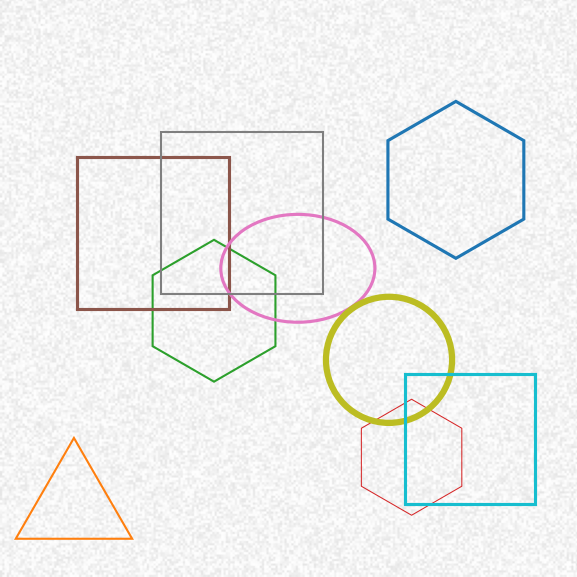[{"shape": "hexagon", "thickness": 1.5, "radius": 0.68, "center": [0.789, 0.688]}, {"shape": "triangle", "thickness": 1, "radius": 0.58, "center": [0.128, 0.124]}, {"shape": "hexagon", "thickness": 1, "radius": 0.61, "center": [0.371, 0.461]}, {"shape": "hexagon", "thickness": 0.5, "radius": 0.5, "center": [0.713, 0.207]}, {"shape": "square", "thickness": 1.5, "radius": 0.66, "center": [0.264, 0.596]}, {"shape": "oval", "thickness": 1.5, "radius": 0.67, "center": [0.516, 0.535]}, {"shape": "square", "thickness": 1, "radius": 0.7, "center": [0.419, 0.63]}, {"shape": "circle", "thickness": 3, "radius": 0.55, "center": [0.674, 0.376]}, {"shape": "square", "thickness": 1.5, "radius": 0.56, "center": [0.814, 0.238]}]